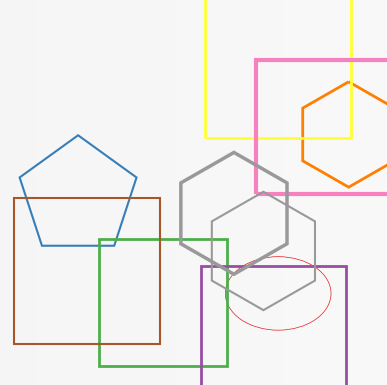[{"shape": "oval", "thickness": 0.5, "radius": 0.68, "center": [0.718, 0.238]}, {"shape": "pentagon", "thickness": 1.5, "radius": 0.79, "center": [0.202, 0.49]}, {"shape": "square", "thickness": 2, "radius": 0.83, "center": [0.42, 0.215]}, {"shape": "square", "thickness": 2, "radius": 0.94, "center": [0.705, 0.122]}, {"shape": "hexagon", "thickness": 2, "radius": 0.68, "center": [0.9, 0.651]}, {"shape": "square", "thickness": 2, "radius": 0.94, "center": [0.717, 0.83]}, {"shape": "square", "thickness": 1.5, "radius": 0.94, "center": [0.225, 0.296]}, {"shape": "square", "thickness": 3, "radius": 0.87, "center": [0.834, 0.671]}, {"shape": "hexagon", "thickness": 1.5, "radius": 0.77, "center": [0.68, 0.348]}, {"shape": "hexagon", "thickness": 2.5, "radius": 0.79, "center": [0.604, 0.446]}]